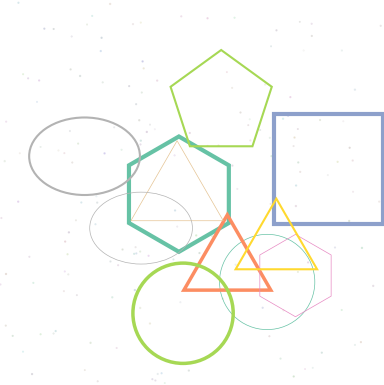[{"shape": "circle", "thickness": 0.5, "radius": 0.62, "center": [0.694, 0.268]}, {"shape": "hexagon", "thickness": 3, "radius": 0.75, "center": [0.465, 0.496]}, {"shape": "triangle", "thickness": 2.5, "radius": 0.65, "center": [0.59, 0.312]}, {"shape": "square", "thickness": 3, "radius": 0.71, "center": [0.854, 0.561]}, {"shape": "hexagon", "thickness": 0.5, "radius": 0.53, "center": [0.767, 0.284]}, {"shape": "pentagon", "thickness": 1.5, "radius": 0.69, "center": [0.574, 0.732]}, {"shape": "circle", "thickness": 2.5, "radius": 0.65, "center": [0.475, 0.186]}, {"shape": "triangle", "thickness": 1.5, "radius": 0.61, "center": [0.718, 0.362]}, {"shape": "triangle", "thickness": 0.5, "radius": 0.69, "center": [0.46, 0.496]}, {"shape": "oval", "thickness": 1.5, "radius": 0.72, "center": [0.22, 0.594]}, {"shape": "oval", "thickness": 0.5, "radius": 0.67, "center": [0.366, 0.408]}]